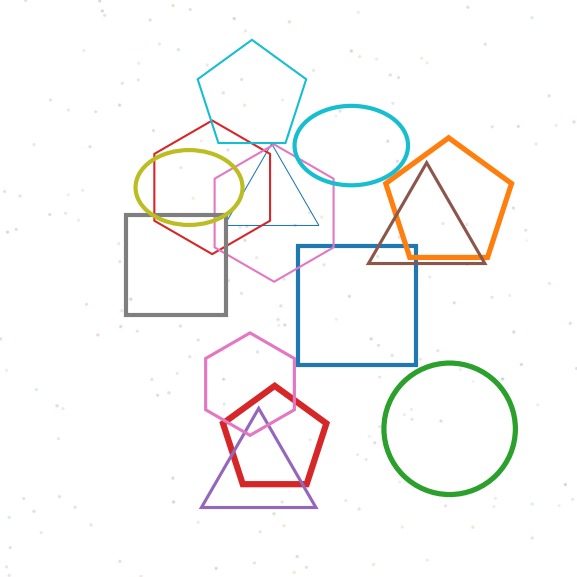[{"shape": "square", "thickness": 2, "radius": 0.51, "center": [0.618, 0.47]}, {"shape": "triangle", "thickness": 0.5, "radius": 0.47, "center": [0.47, 0.656]}, {"shape": "pentagon", "thickness": 2.5, "radius": 0.57, "center": [0.777, 0.646]}, {"shape": "circle", "thickness": 2.5, "radius": 0.57, "center": [0.779, 0.257]}, {"shape": "hexagon", "thickness": 1, "radius": 0.58, "center": [0.367, 0.675]}, {"shape": "pentagon", "thickness": 3, "radius": 0.47, "center": [0.476, 0.237]}, {"shape": "triangle", "thickness": 1.5, "radius": 0.57, "center": [0.448, 0.178]}, {"shape": "triangle", "thickness": 1.5, "radius": 0.58, "center": [0.739, 0.601]}, {"shape": "hexagon", "thickness": 1, "radius": 0.59, "center": [0.475, 0.63]}, {"shape": "hexagon", "thickness": 1.5, "radius": 0.44, "center": [0.433, 0.334]}, {"shape": "square", "thickness": 2, "radius": 0.43, "center": [0.305, 0.54]}, {"shape": "oval", "thickness": 2, "radius": 0.46, "center": [0.327, 0.674]}, {"shape": "oval", "thickness": 2, "radius": 0.49, "center": [0.608, 0.747]}, {"shape": "pentagon", "thickness": 1, "radius": 0.49, "center": [0.436, 0.831]}]